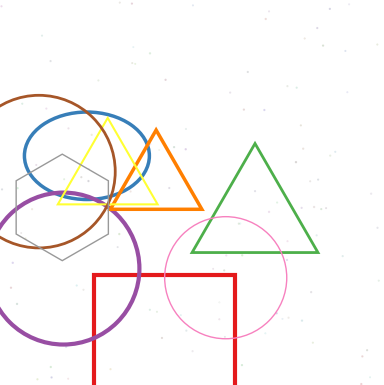[{"shape": "square", "thickness": 3, "radius": 0.92, "center": [0.427, 0.103]}, {"shape": "oval", "thickness": 2.5, "radius": 0.81, "center": [0.226, 0.595]}, {"shape": "triangle", "thickness": 2, "radius": 0.94, "center": [0.662, 0.438]}, {"shape": "circle", "thickness": 3, "radius": 0.99, "center": [0.165, 0.302]}, {"shape": "triangle", "thickness": 2.5, "radius": 0.69, "center": [0.406, 0.525]}, {"shape": "triangle", "thickness": 1.5, "radius": 0.75, "center": [0.28, 0.544]}, {"shape": "circle", "thickness": 2, "radius": 0.99, "center": [0.101, 0.554]}, {"shape": "circle", "thickness": 1, "radius": 0.79, "center": [0.586, 0.279]}, {"shape": "hexagon", "thickness": 1, "radius": 0.69, "center": [0.162, 0.461]}]